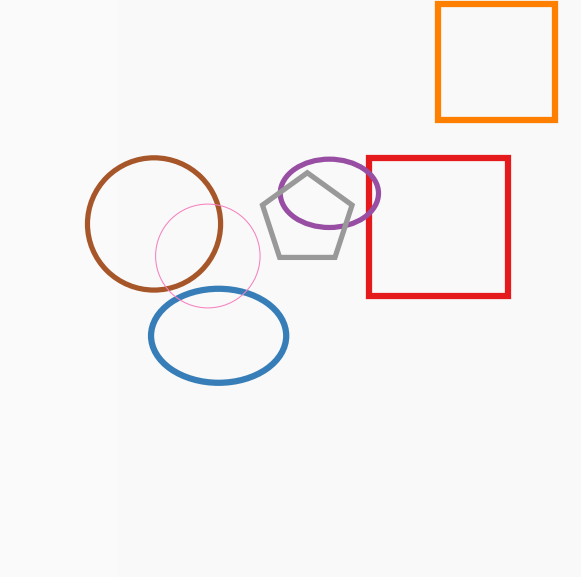[{"shape": "square", "thickness": 3, "radius": 0.6, "center": [0.754, 0.605]}, {"shape": "oval", "thickness": 3, "radius": 0.58, "center": [0.376, 0.418]}, {"shape": "oval", "thickness": 2.5, "radius": 0.42, "center": [0.567, 0.664]}, {"shape": "square", "thickness": 3, "radius": 0.5, "center": [0.854, 0.892]}, {"shape": "circle", "thickness": 2.5, "radius": 0.57, "center": [0.265, 0.611]}, {"shape": "circle", "thickness": 0.5, "radius": 0.45, "center": [0.358, 0.556]}, {"shape": "pentagon", "thickness": 2.5, "radius": 0.41, "center": [0.529, 0.619]}]